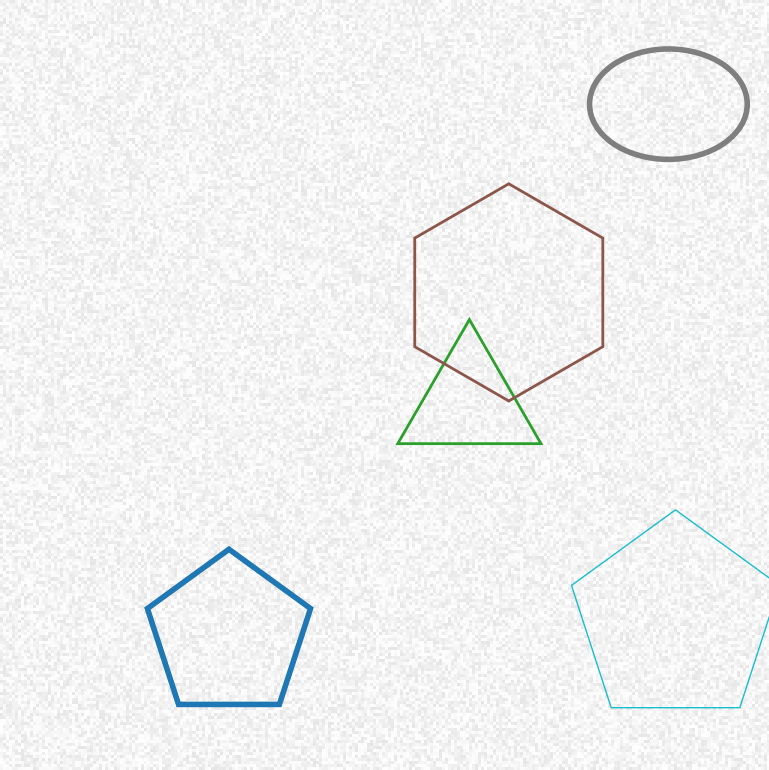[{"shape": "pentagon", "thickness": 2, "radius": 0.56, "center": [0.297, 0.175]}, {"shape": "triangle", "thickness": 1, "radius": 0.54, "center": [0.61, 0.478]}, {"shape": "hexagon", "thickness": 1, "radius": 0.71, "center": [0.661, 0.62]}, {"shape": "oval", "thickness": 2, "radius": 0.51, "center": [0.868, 0.865]}, {"shape": "pentagon", "thickness": 0.5, "radius": 0.71, "center": [0.877, 0.196]}]